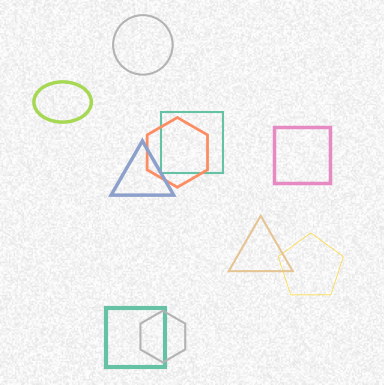[{"shape": "square", "thickness": 3, "radius": 0.39, "center": [0.352, 0.124]}, {"shape": "square", "thickness": 1.5, "radius": 0.4, "center": [0.499, 0.63]}, {"shape": "hexagon", "thickness": 2, "radius": 0.45, "center": [0.461, 0.604]}, {"shape": "triangle", "thickness": 2.5, "radius": 0.47, "center": [0.37, 0.54]}, {"shape": "square", "thickness": 2.5, "radius": 0.36, "center": [0.784, 0.597]}, {"shape": "oval", "thickness": 2.5, "radius": 0.37, "center": [0.163, 0.735]}, {"shape": "pentagon", "thickness": 0.5, "radius": 0.44, "center": [0.807, 0.306]}, {"shape": "triangle", "thickness": 1.5, "radius": 0.48, "center": [0.677, 0.344]}, {"shape": "circle", "thickness": 1.5, "radius": 0.39, "center": [0.371, 0.883]}, {"shape": "hexagon", "thickness": 1.5, "radius": 0.34, "center": [0.423, 0.126]}]